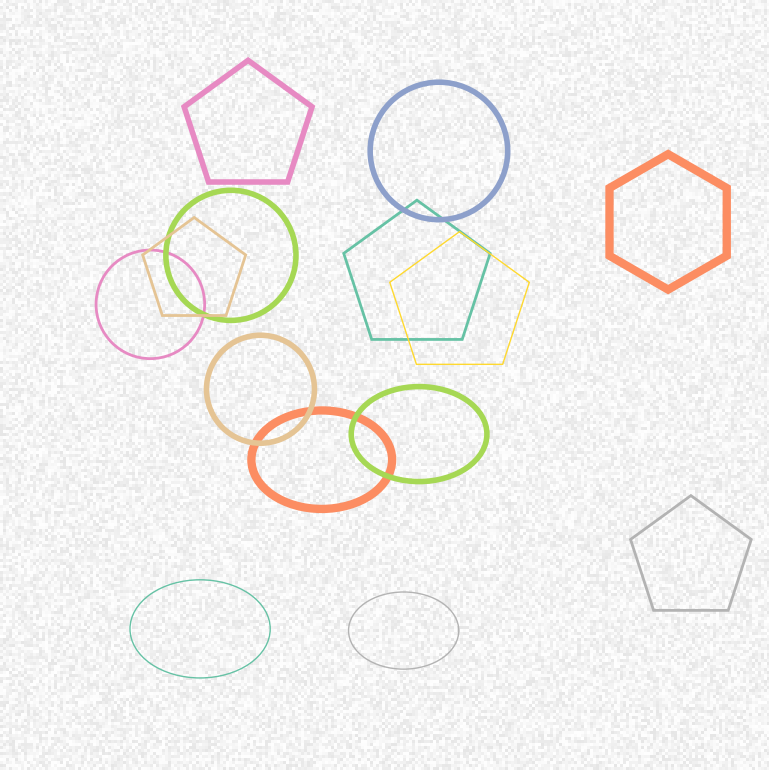[{"shape": "oval", "thickness": 0.5, "radius": 0.46, "center": [0.26, 0.183]}, {"shape": "pentagon", "thickness": 1, "radius": 0.5, "center": [0.541, 0.64]}, {"shape": "oval", "thickness": 3, "radius": 0.46, "center": [0.418, 0.403]}, {"shape": "hexagon", "thickness": 3, "radius": 0.44, "center": [0.868, 0.712]}, {"shape": "circle", "thickness": 2, "radius": 0.45, "center": [0.57, 0.804]}, {"shape": "pentagon", "thickness": 2, "radius": 0.44, "center": [0.322, 0.834]}, {"shape": "circle", "thickness": 1, "radius": 0.35, "center": [0.195, 0.605]}, {"shape": "oval", "thickness": 2, "radius": 0.44, "center": [0.544, 0.436]}, {"shape": "circle", "thickness": 2, "radius": 0.42, "center": [0.3, 0.668]}, {"shape": "pentagon", "thickness": 0.5, "radius": 0.48, "center": [0.597, 0.604]}, {"shape": "pentagon", "thickness": 1, "radius": 0.35, "center": [0.252, 0.647]}, {"shape": "circle", "thickness": 2, "radius": 0.35, "center": [0.338, 0.495]}, {"shape": "oval", "thickness": 0.5, "radius": 0.36, "center": [0.524, 0.181]}, {"shape": "pentagon", "thickness": 1, "radius": 0.41, "center": [0.897, 0.274]}]